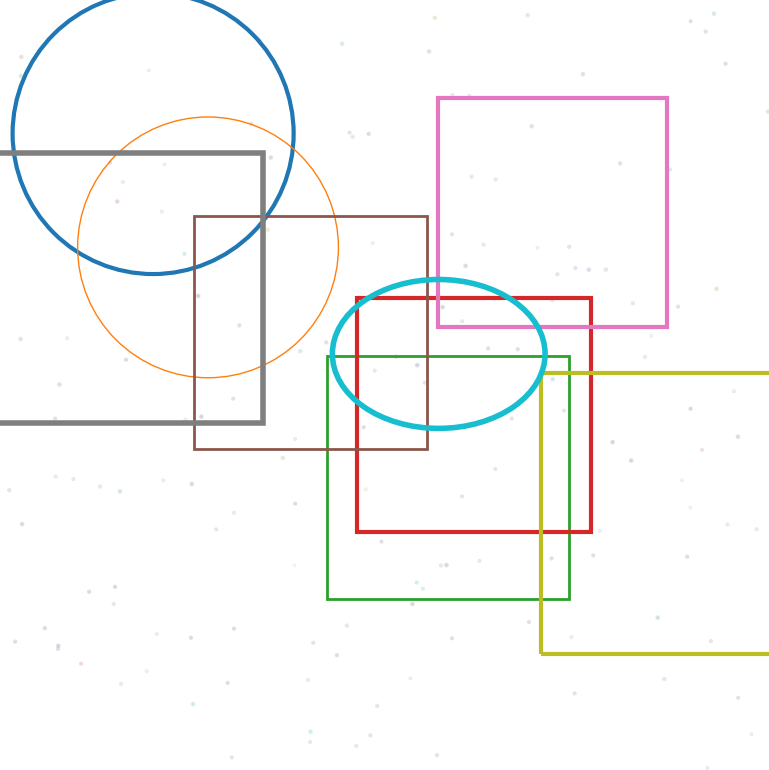[{"shape": "circle", "thickness": 1.5, "radius": 0.91, "center": [0.199, 0.827]}, {"shape": "circle", "thickness": 0.5, "radius": 0.85, "center": [0.27, 0.679]}, {"shape": "square", "thickness": 1, "radius": 0.79, "center": [0.582, 0.38]}, {"shape": "square", "thickness": 1.5, "radius": 0.76, "center": [0.615, 0.462]}, {"shape": "square", "thickness": 1, "radius": 0.76, "center": [0.403, 0.568]}, {"shape": "square", "thickness": 1.5, "radius": 0.74, "center": [0.717, 0.724]}, {"shape": "square", "thickness": 2, "radius": 0.88, "center": [0.167, 0.626]}, {"shape": "square", "thickness": 1.5, "radius": 0.91, "center": [0.885, 0.333]}, {"shape": "oval", "thickness": 2, "radius": 0.69, "center": [0.57, 0.54]}]